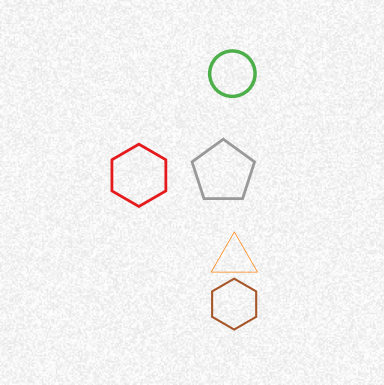[{"shape": "hexagon", "thickness": 2, "radius": 0.4, "center": [0.361, 0.545]}, {"shape": "circle", "thickness": 2.5, "radius": 0.29, "center": [0.604, 0.809]}, {"shape": "triangle", "thickness": 0.5, "radius": 0.35, "center": [0.609, 0.328]}, {"shape": "hexagon", "thickness": 1.5, "radius": 0.33, "center": [0.608, 0.21]}, {"shape": "pentagon", "thickness": 2, "radius": 0.43, "center": [0.58, 0.553]}]